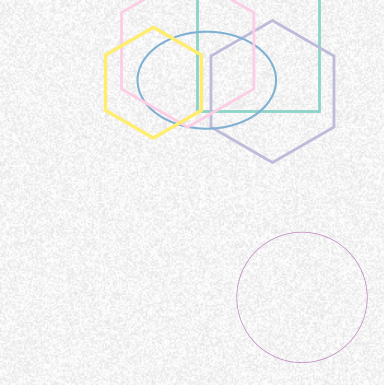[{"shape": "square", "thickness": 2, "radius": 0.79, "center": [0.671, 0.869]}, {"shape": "hexagon", "thickness": 2, "radius": 0.92, "center": [0.708, 0.762]}, {"shape": "oval", "thickness": 1.5, "radius": 0.9, "center": [0.537, 0.792]}, {"shape": "hexagon", "thickness": 2, "radius": 0.99, "center": [0.488, 0.868]}, {"shape": "circle", "thickness": 0.5, "radius": 0.85, "center": [0.784, 0.228]}, {"shape": "hexagon", "thickness": 2.5, "radius": 0.72, "center": [0.399, 0.785]}]